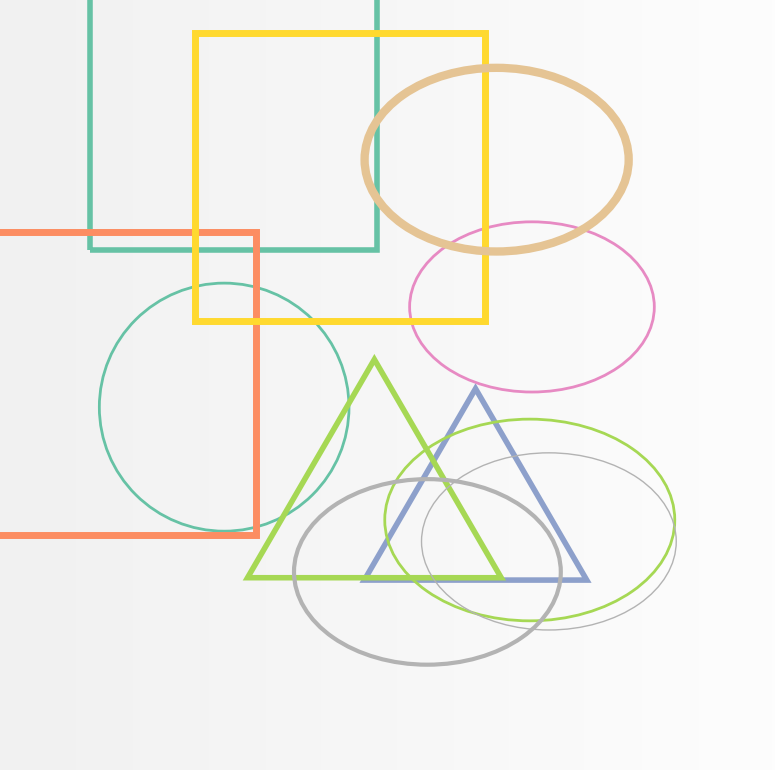[{"shape": "circle", "thickness": 1, "radius": 0.81, "center": [0.289, 0.471]}, {"shape": "square", "thickness": 2, "radius": 0.93, "center": [0.302, 0.861]}, {"shape": "square", "thickness": 2.5, "radius": 0.98, "center": [0.134, 0.502]}, {"shape": "triangle", "thickness": 2, "radius": 0.83, "center": [0.614, 0.33]}, {"shape": "oval", "thickness": 1, "radius": 0.79, "center": [0.686, 0.601]}, {"shape": "oval", "thickness": 1, "radius": 0.94, "center": [0.684, 0.325]}, {"shape": "triangle", "thickness": 2, "radius": 0.94, "center": [0.483, 0.344]}, {"shape": "square", "thickness": 2.5, "radius": 0.93, "center": [0.439, 0.77]}, {"shape": "oval", "thickness": 3, "radius": 0.85, "center": [0.641, 0.793]}, {"shape": "oval", "thickness": 1.5, "radius": 0.86, "center": [0.551, 0.257]}, {"shape": "oval", "thickness": 0.5, "radius": 0.82, "center": [0.708, 0.297]}]